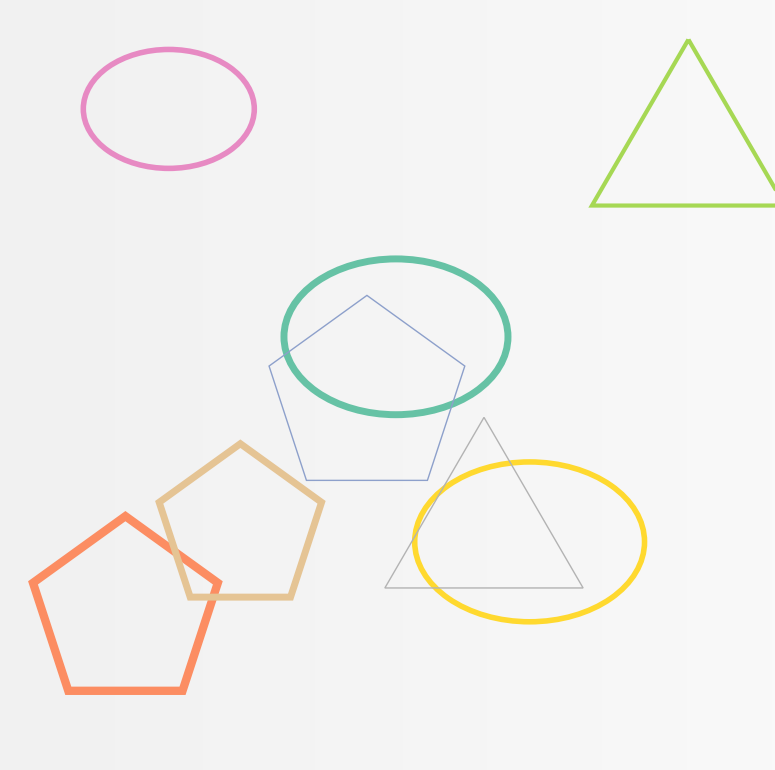[{"shape": "oval", "thickness": 2.5, "radius": 0.72, "center": [0.511, 0.563]}, {"shape": "pentagon", "thickness": 3, "radius": 0.63, "center": [0.162, 0.204]}, {"shape": "pentagon", "thickness": 0.5, "radius": 0.66, "center": [0.473, 0.484]}, {"shape": "oval", "thickness": 2, "radius": 0.55, "center": [0.218, 0.859]}, {"shape": "triangle", "thickness": 1.5, "radius": 0.72, "center": [0.888, 0.805]}, {"shape": "oval", "thickness": 2, "radius": 0.74, "center": [0.683, 0.296]}, {"shape": "pentagon", "thickness": 2.5, "radius": 0.55, "center": [0.31, 0.314]}, {"shape": "triangle", "thickness": 0.5, "radius": 0.74, "center": [0.624, 0.31]}]